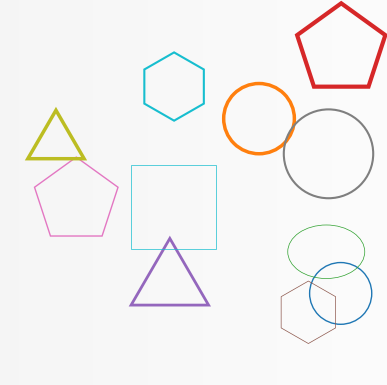[{"shape": "circle", "thickness": 1, "radius": 0.4, "center": [0.879, 0.238]}, {"shape": "circle", "thickness": 2.5, "radius": 0.46, "center": [0.668, 0.692]}, {"shape": "oval", "thickness": 0.5, "radius": 0.5, "center": [0.842, 0.346]}, {"shape": "pentagon", "thickness": 3, "radius": 0.6, "center": [0.881, 0.872]}, {"shape": "triangle", "thickness": 2, "radius": 0.58, "center": [0.438, 0.265]}, {"shape": "hexagon", "thickness": 0.5, "radius": 0.41, "center": [0.796, 0.189]}, {"shape": "pentagon", "thickness": 1, "radius": 0.57, "center": [0.197, 0.479]}, {"shape": "circle", "thickness": 1.5, "radius": 0.58, "center": [0.848, 0.6]}, {"shape": "triangle", "thickness": 2.5, "radius": 0.42, "center": [0.144, 0.63]}, {"shape": "square", "thickness": 0.5, "radius": 0.55, "center": [0.448, 0.462]}, {"shape": "hexagon", "thickness": 1.5, "radius": 0.44, "center": [0.449, 0.775]}]